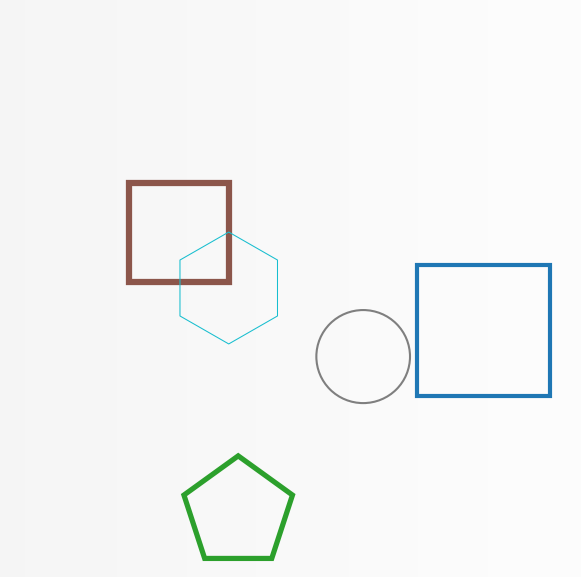[{"shape": "square", "thickness": 2, "radius": 0.57, "center": [0.832, 0.427]}, {"shape": "pentagon", "thickness": 2.5, "radius": 0.49, "center": [0.41, 0.112]}, {"shape": "square", "thickness": 3, "radius": 0.43, "center": [0.308, 0.597]}, {"shape": "circle", "thickness": 1, "radius": 0.4, "center": [0.625, 0.382]}, {"shape": "hexagon", "thickness": 0.5, "radius": 0.48, "center": [0.394, 0.5]}]